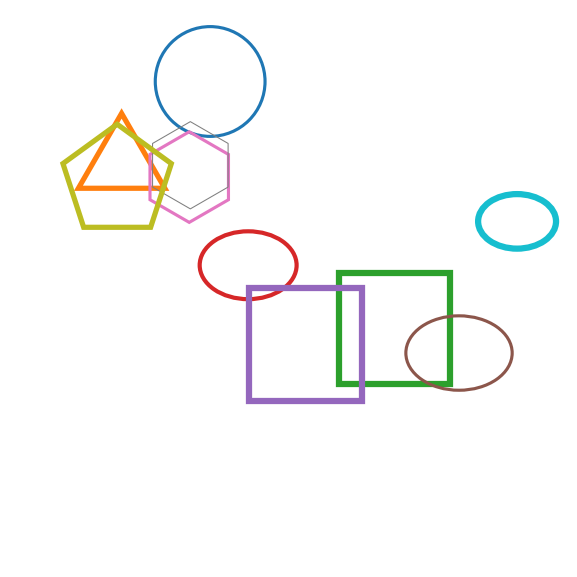[{"shape": "circle", "thickness": 1.5, "radius": 0.48, "center": [0.364, 0.858]}, {"shape": "triangle", "thickness": 2.5, "radius": 0.43, "center": [0.211, 0.716]}, {"shape": "square", "thickness": 3, "radius": 0.48, "center": [0.683, 0.43]}, {"shape": "oval", "thickness": 2, "radius": 0.42, "center": [0.43, 0.54]}, {"shape": "square", "thickness": 3, "radius": 0.49, "center": [0.529, 0.402]}, {"shape": "oval", "thickness": 1.5, "radius": 0.46, "center": [0.795, 0.388]}, {"shape": "hexagon", "thickness": 1.5, "radius": 0.39, "center": [0.328, 0.693]}, {"shape": "hexagon", "thickness": 0.5, "radius": 0.38, "center": [0.33, 0.713]}, {"shape": "pentagon", "thickness": 2.5, "radius": 0.49, "center": [0.203, 0.685]}, {"shape": "oval", "thickness": 3, "radius": 0.34, "center": [0.895, 0.616]}]